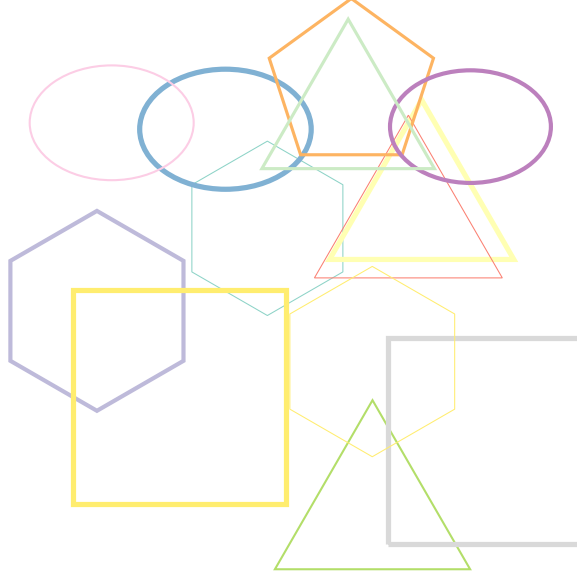[{"shape": "hexagon", "thickness": 0.5, "radius": 0.75, "center": [0.463, 0.604]}, {"shape": "triangle", "thickness": 2.5, "radius": 0.92, "center": [0.73, 0.642]}, {"shape": "hexagon", "thickness": 2, "radius": 0.87, "center": [0.168, 0.461]}, {"shape": "triangle", "thickness": 0.5, "radius": 0.94, "center": [0.707, 0.612]}, {"shape": "oval", "thickness": 2.5, "radius": 0.74, "center": [0.39, 0.775]}, {"shape": "pentagon", "thickness": 1.5, "radius": 0.75, "center": [0.608, 0.852]}, {"shape": "triangle", "thickness": 1, "radius": 0.98, "center": [0.645, 0.111]}, {"shape": "oval", "thickness": 1, "radius": 0.71, "center": [0.193, 0.787]}, {"shape": "square", "thickness": 2.5, "radius": 0.89, "center": [0.851, 0.236]}, {"shape": "oval", "thickness": 2, "radius": 0.7, "center": [0.815, 0.78]}, {"shape": "triangle", "thickness": 1.5, "radius": 0.86, "center": [0.603, 0.793]}, {"shape": "hexagon", "thickness": 0.5, "radius": 0.82, "center": [0.645, 0.373]}, {"shape": "square", "thickness": 2.5, "radius": 0.92, "center": [0.311, 0.312]}]